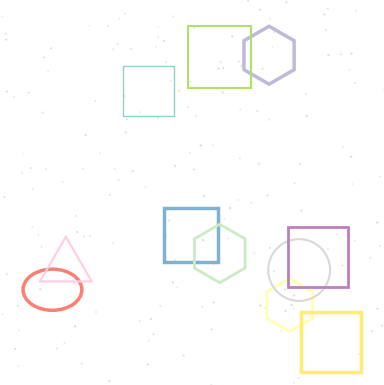[{"shape": "square", "thickness": 1, "radius": 0.33, "center": [0.385, 0.764]}, {"shape": "hexagon", "thickness": 2, "radius": 0.34, "center": [0.752, 0.208]}, {"shape": "hexagon", "thickness": 2.5, "radius": 0.38, "center": [0.699, 0.857]}, {"shape": "oval", "thickness": 2.5, "radius": 0.38, "center": [0.136, 0.247]}, {"shape": "square", "thickness": 2.5, "radius": 0.35, "center": [0.497, 0.39]}, {"shape": "square", "thickness": 1.5, "radius": 0.41, "center": [0.571, 0.852]}, {"shape": "triangle", "thickness": 1.5, "radius": 0.39, "center": [0.171, 0.308]}, {"shape": "circle", "thickness": 1.5, "radius": 0.4, "center": [0.777, 0.299]}, {"shape": "square", "thickness": 2, "radius": 0.39, "center": [0.826, 0.331]}, {"shape": "hexagon", "thickness": 2, "radius": 0.38, "center": [0.571, 0.342]}, {"shape": "square", "thickness": 2.5, "radius": 0.39, "center": [0.86, 0.111]}]